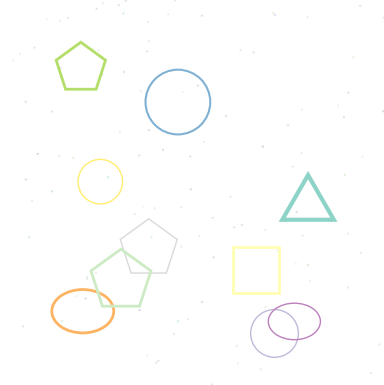[{"shape": "triangle", "thickness": 3, "radius": 0.39, "center": [0.8, 0.468]}, {"shape": "square", "thickness": 2, "radius": 0.3, "center": [0.665, 0.298]}, {"shape": "circle", "thickness": 1, "radius": 0.31, "center": [0.713, 0.134]}, {"shape": "circle", "thickness": 1.5, "radius": 0.42, "center": [0.462, 0.735]}, {"shape": "oval", "thickness": 2, "radius": 0.4, "center": [0.215, 0.192]}, {"shape": "pentagon", "thickness": 2, "radius": 0.34, "center": [0.21, 0.823]}, {"shape": "pentagon", "thickness": 1, "radius": 0.39, "center": [0.386, 0.354]}, {"shape": "oval", "thickness": 1, "radius": 0.34, "center": [0.765, 0.165]}, {"shape": "pentagon", "thickness": 2, "radius": 0.41, "center": [0.314, 0.271]}, {"shape": "circle", "thickness": 1, "radius": 0.29, "center": [0.261, 0.528]}]